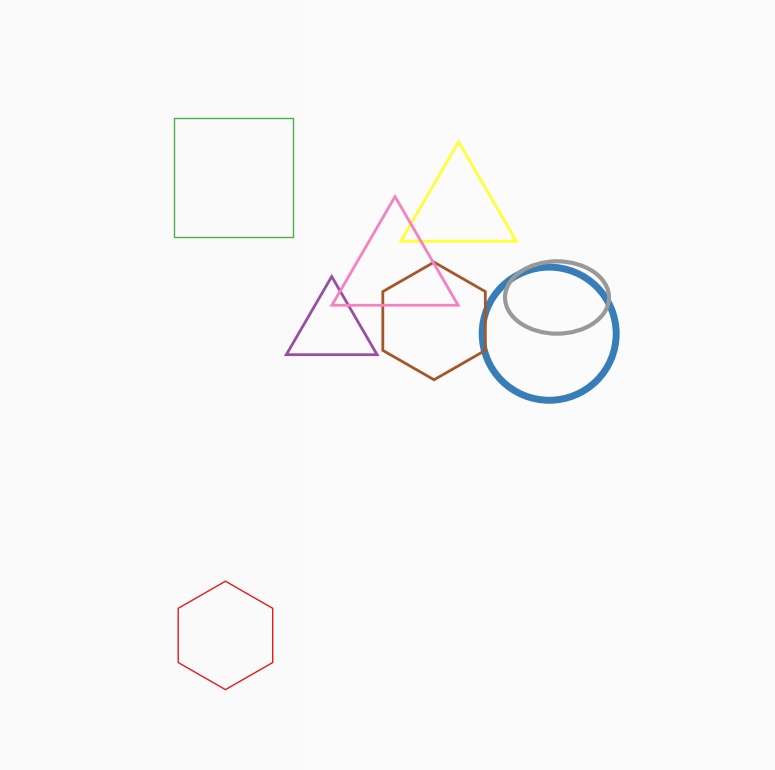[{"shape": "hexagon", "thickness": 0.5, "radius": 0.35, "center": [0.291, 0.175]}, {"shape": "circle", "thickness": 2.5, "radius": 0.43, "center": [0.709, 0.567]}, {"shape": "square", "thickness": 0.5, "radius": 0.38, "center": [0.302, 0.77]}, {"shape": "triangle", "thickness": 1, "radius": 0.34, "center": [0.428, 0.573]}, {"shape": "triangle", "thickness": 1, "radius": 0.43, "center": [0.592, 0.73]}, {"shape": "hexagon", "thickness": 1, "radius": 0.38, "center": [0.56, 0.583]}, {"shape": "triangle", "thickness": 1, "radius": 0.47, "center": [0.51, 0.651]}, {"shape": "oval", "thickness": 1.5, "radius": 0.34, "center": [0.719, 0.614]}]